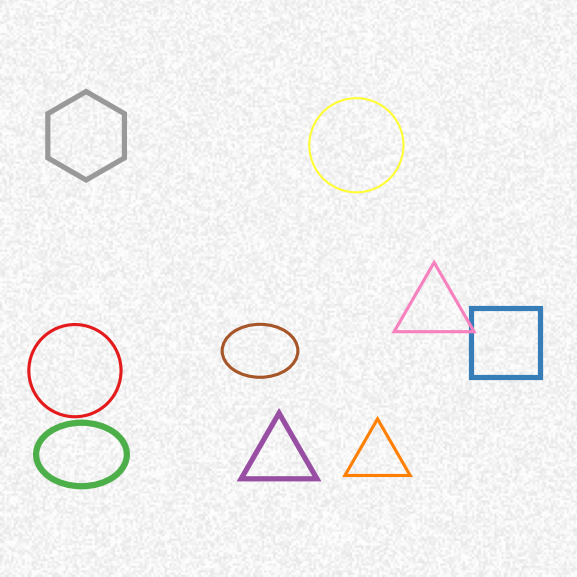[{"shape": "circle", "thickness": 1.5, "radius": 0.4, "center": [0.13, 0.357]}, {"shape": "square", "thickness": 2.5, "radius": 0.3, "center": [0.875, 0.407]}, {"shape": "oval", "thickness": 3, "radius": 0.39, "center": [0.141, 0.212]}, {"shape": "triangle", "thickness": 2.5, "radius": 0.38, "center": [0.483, 0.208]}, {"shape": "triangle", "thickness": 1.5, "radius": 0.33, "center": [0.654, 0.208]}, {"shape": "circle", "thickness": 1, "radius": 0.41, "center": [0.617, 0.748]}, {"shape": "oval", "thickness": 1.5, "radius": 0.33, "center": [0.45, 0.392]}, {"shape": "triangle", "thickness": 1.5, "radius": 0.4, "center": [0.752, 0.465]}, {"shape": "hexagon", "thickness": 2.5, "radius": 0.38, "center": [0.149, 0.764]}]